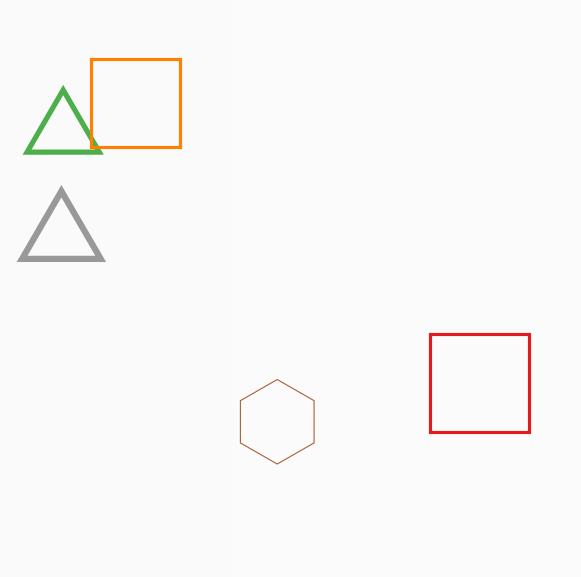[{"shape": "square", "thickness": 1.5, "radius": 0.42, "center": [0.825, 0.336]}, {"shape": "triangle", "thickness": 2.5, "radius": 0.36, "center": [0.109, 0.772]}, {"shape": "square", "thickness": 1.5, "radius": 0.38, "center": [0.233, 0.821]}, {"shape": "hexagon", "thickness": 0.5, "radius": 0.37, "center": [0.477, 0.269]}, {"shape": "triangle", "thickness": 3, "radius": 0.39, "center": [0.106, 0.59]}]